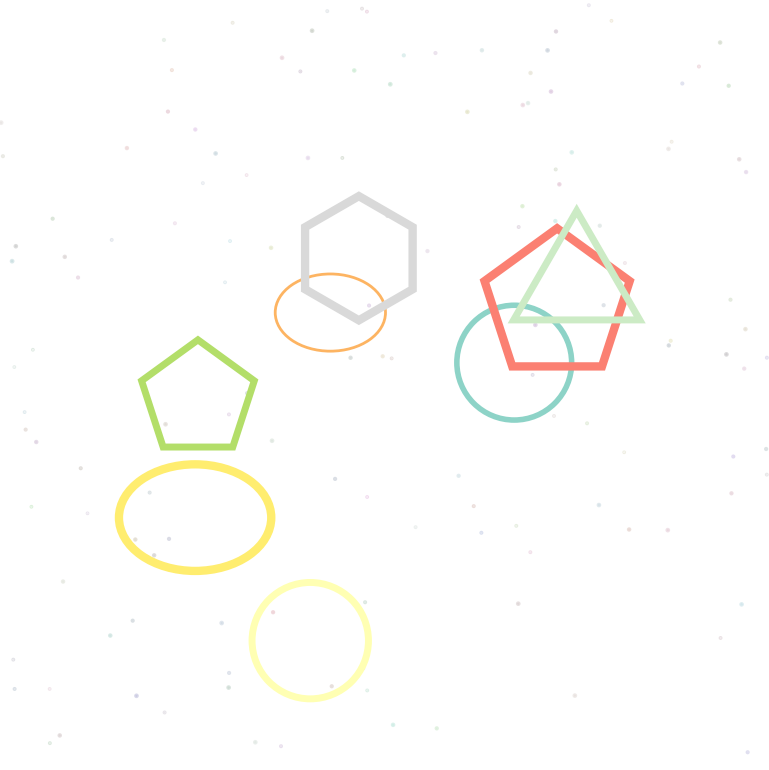[{"shape": "circle", "thickness": 2, "radius": 0.37, "center": [0.668, 0.529]}, {"shape": "circle", "thickness": 2.5, "radius": 0.38, "center": [0.403, 0.168]}, {"shape": "pentagon", "thickness": 3, "radius": 0.5, "center": [0.724, 0.604]}, {"shape": "oval", "thickness": 1, "radius": 0.36, "center": [0.429, 0.594]}, {"shape": "pentagon", "thickness": 2.5, "radius": 0.38, "center": [0.257, 0.482]}, {"shape": "hexagon", "thickness": 3, "radius": 0.4, "center": [0.466, 0.665]}, {"shape": "triangle", "thickness": 2.5, "radius": 0.47, "center": [0.749, 0.632]}, {"shape": "oval", "thickness": 3, "radius": 0.49, "center": [0.253, 0.328]}]